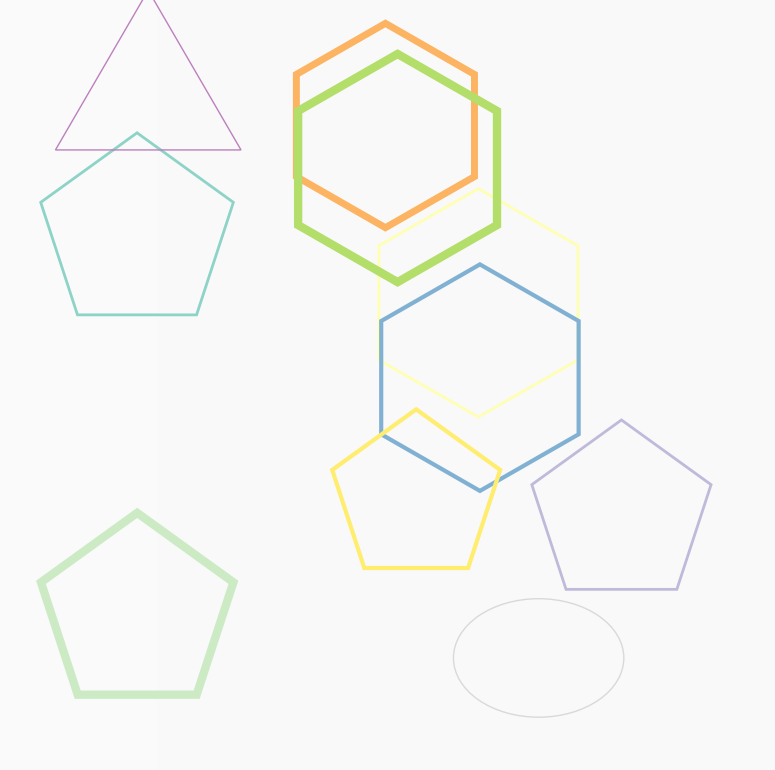[{"shape": "pentagon", "thickness": 1, "radius": 0.65, "center": [0.177, 0.697]}, {"shape": "hexagon", "thickness": 1, "radius": 0.74, "center": [0.617, 0.607]}, {"shape": "pentagon", "thickness": 1, "radius": 0.61, "center": [0.802, 0.333]}, {"shape": "hexagon", "thickness": 1.5, "radius": 0.74, "center": [0.619, 0.51]}, {"shape": "hexagon", "thickness": 2.5, "radius": 0.66, "center": [0.497, 0.837]}, {"shape": "hexagon", "thickness": 3, "radius": 0.74, "center": [0.513, 0.782]}, {"shape": "oval", "thickness": 0.5, "radius": 0.55, "center": [0.695, 0.146]}, {"shape": "triangle", "thickness": 0.5, "radius": 0.69, "center": [0.191, 0.874]}, {"shape": "pentagon", "thickness": 3, "radius": 0.65, "center": [0.177, 0.203]}, {"shape": "pentagon", "thickness": 1.5, "radius": 0.57, "center": [0.537, 0.354]}]